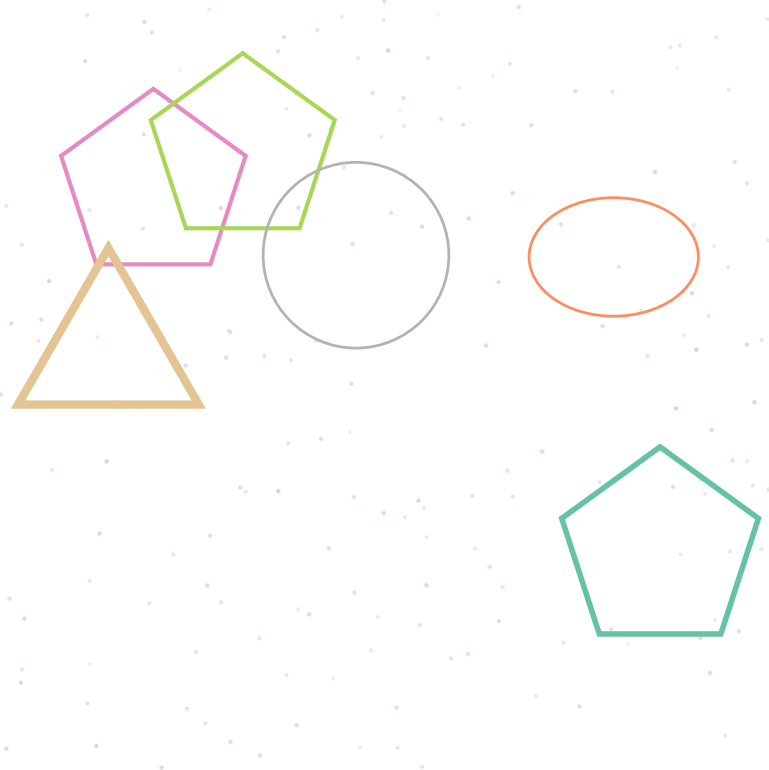[{"shape": "pentagon", "thickness": 2, "radius": 0.67, "center": [0.857, 0.285]}, {"shape": "oval", "thickness": 1, "radius": 0.55, "center": [0.797, 0.666]}, {"shape": "pentagon", "thickness": 1.5, "radius": 0.63, "center": [0.199, 0.759]}, {"shape": "pentagon", "thickness": 1.5, "radius": 0.63, "center": [0.315, 0.805]}, {"shape": "triangle", "thickness": 3, "radius": 0.68, "center": [0.141, 0.542]}, {"shape": "circle", "thickness": 1, "radius": 0.6, "center": [0.462, 0.669]}]